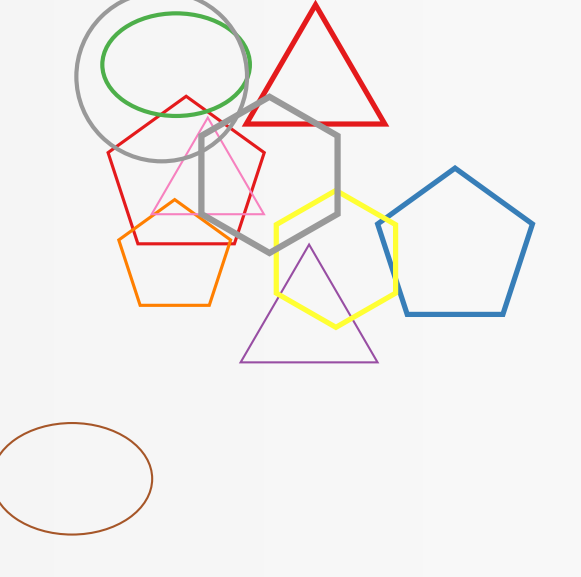[{"shape": "pentagon", "thickness": 1.5, "radius": 0.71, "center": [0.32, 0.691]}, {"shape": "triangle", "thickness": 2.5, "radius": 0.69, "center": [0.543, 0.853]}, {"shape": "pentagon", "thickness": 2.5, "radius": 0.7, "center": [0.783, 0.568]}, {"shape": "oval", "thickness": 2, "radius": 0.63, "center": [0.303, 0.887]}, {"shape": "triangle", "thickness": 1, "radius": 0.68, "center": [0.532, 0.44]}, {"shape": "pentagon", "thickness": 1.5, "radius": 0.51, "center": [0.301, 0.552]}, {"shape": "hexagon", "thickness": 2.5, "radius": 0.59, "center": [0.578, 0.551]}, {"shape": "oval", "thickness": 1, "radius": 0.69, "center": [0.124, 0.17]}, {"shape": "triangle", "thickness": 1, "radius": 0.56, "center": [0.357, 0.684]}, {"shape": "hexagon", "thickness": 3, "radius": 0.68, "center": [0.464, 0.696]}, {"shape": "circle", "thickness": 2, "radius": 0.73, "center": [0.278, 0.867]}]